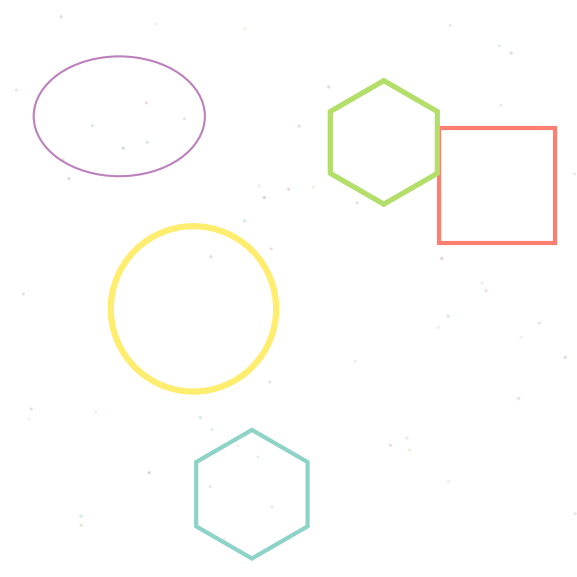[{"shape": "hexagon", "thickness": 2, "radius": 0.56, "center": [0.436, 0.143]}, {"shape": "square", "thickness": 2, "radius": 0.5, "center": [0.86, 0.678]}, {"shape": "hexagon", "thickness": 2.5, "radius": 0.53, "center": [0.665, 0.753]}, {"shape": "oval", "thickness": 1, "radius": 0.74, "center": [0.207, 0.798]}, {"shape": "circle", "thickness": 3, "radius": 0.72, "center": [0.335, 0.464]}]